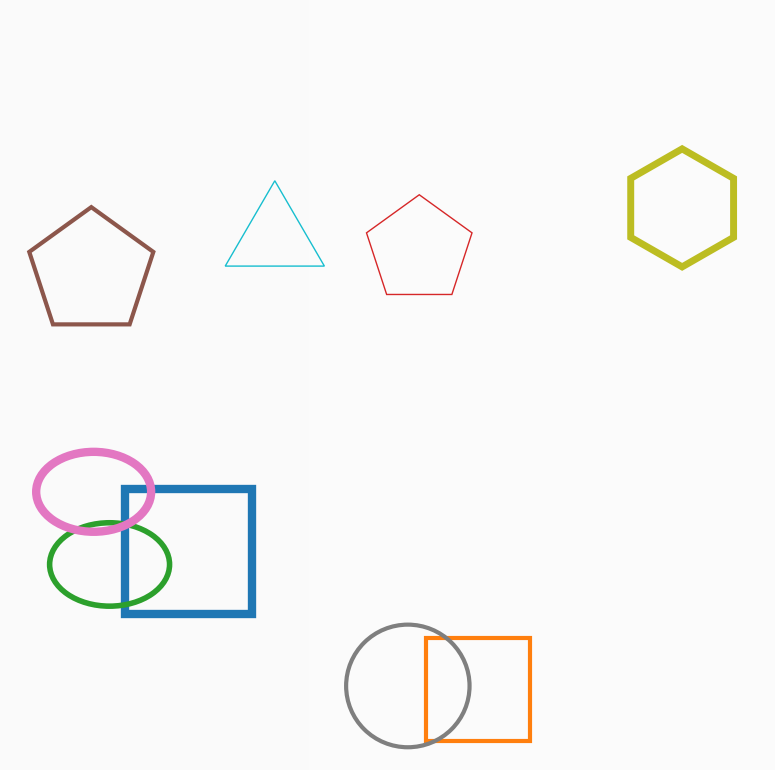[{"shape": "square", "thickness": 3, "radius": 0.41, "center": [0.243, 0.284]}, {"shape": "square", "thickness": 1.5, "radius": 0.34, "center": [0.617, 0.104]}, {"shape": "oval", "thickness": 2, "radius": 0.39, "center": [0.141, 0.267]}, {"shape": "pentagon", "thickness": 0.5, "radius": 0.36, "center": [0.541, 0.675]}, {"shape": "pentagon", "thickness": 1.5, "radius": 0.42, "center": [0.118, 0.647]}, {"shape": "oval", "thickness": 3, "radius": 0.37, "center": [0.121, 0.361]}, {"shape": "circle", "thickness": 1.5, "radius": 0.4, "center": [0.526, 0.109]}, {"shape": "hexagon", "thickness": 2.5, "radius": 0.38, "center": [0.88, 0.73]}, {"shape": "triangle", "thickness": 0.5, "radius": 0.37, "center": [0.355, 0.691]}]